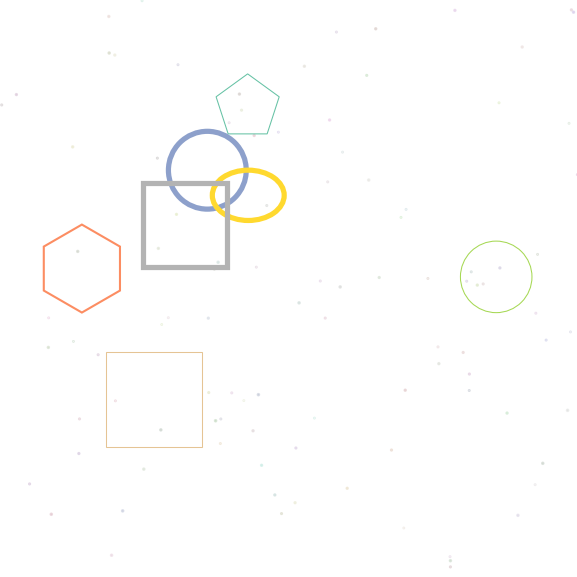[{"shape": "pentagon", "thickness": 0.5, "radius": 0.29, "center": [0.429, 0.814]}, {"shape": "hexagon", "thickness": 1, "radius": 0.38, "center": [0.142, 0.534]}, {"shape": "circle", "thickness": 2.5, "radius": 0.34, "center": [0.359, 0.704]}, {"shape": "circle", "thickness": 0.5, "radius": 0.31, "center": [0.859, 0.52]}, {"shape": "oval", "thickness": 2.5, "radius": 0.31, "center": [0.43, 0.661]}, {"shape": "square", "thickness": 0.5, "radius": 0.41, "center": [0.267, 0.307]}, {"shape": "square", "thickness": 2.5, "radius": 0.36, "center": [0.32, 0.609]}]